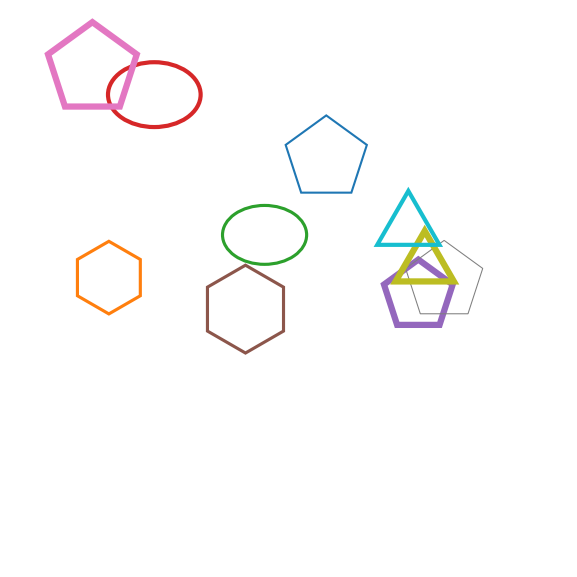[{"shape": "pentagon", "thickness": 1, "radius": 0.37, "center": [0.565, 0.725]}, {"shape": "hexagon", "thickness": 1.5, "radius": 0.31, "center": [0.189, 0.518]}, {"shape": "oval", "thickness": 1.5, "radius": 0.36, "center": [0.458, 0.592]}, {"shape": "oval", "thickness": 2, "radius": 0.4, "center": [0.267, 0.835]}, {"shape": "pentagon", "thickness": 3, "radius": 0.31, "center": [0.724, 0.487]}, {"shape": "hexagon", "thickness": 1.5, "radius": 0.38, "center": [0.425, 0.464]}, {"shape": "pentagon", "thickness": 3, "radius": 0.4, "center": [0.16, 0.88]}, {"shape": "pentagon", "thickness": 0.5, "radius": 0.35, "center": [0.769, 0.513]}, {"shape": "triangle", "thickness": 3, "radius": 0.29, "center": [0.735, 0.541]}, {"shape": "triangle", "thickness": 2, "radius": 0.31, "center": [0.707, 0.606]}]